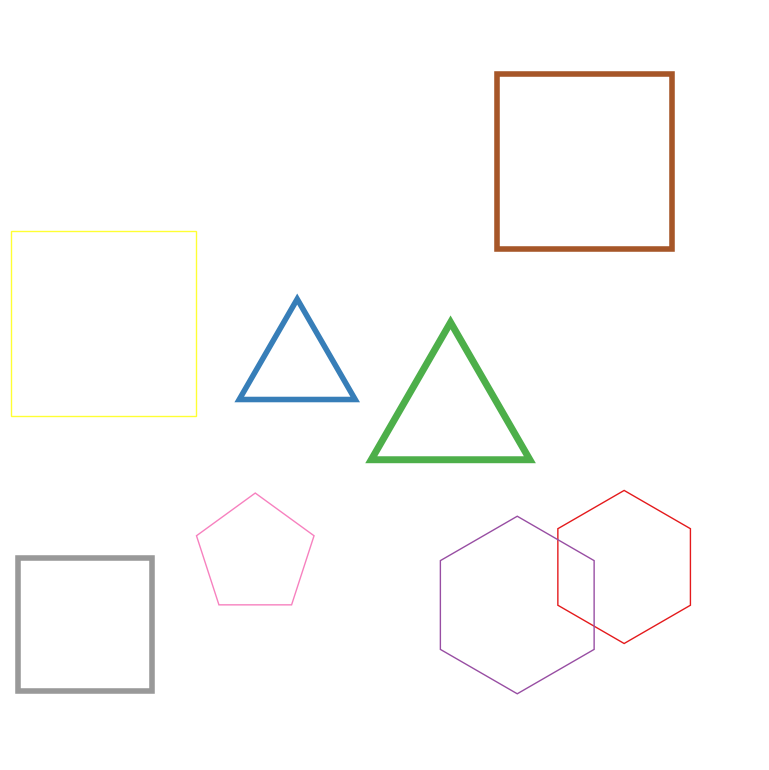[{"shape": "hexagon", "thickness": 0.5, "radius": 0.5, "center": [0.811, 0.264]}, {"shape": "triangle", "thickness": 2, "radius": 0.43, "center": [0.386, 0.525]}, {"shape": "triangle", "thickness": 2.5, "radius": 0.59, "center": [0.585, 0.462]}, {"shape": "hexagon", "thickness": 0.5, "radius": 0.58, "center": [0.672, 0.214]}, {"shape": "square", "thickness": 0.5, "radius": 0.6, "center": [0.134, 0.58]}, {"shape": "square", "thickness": 2, "radius": 0.57, "center": [0.76, 0.791]}, {"shape": "pentagon", "thickness": 0.5, "radius": 0.4, "center": [0.332, 0.279]}, {"shape": "square", "thickness": 2, "radius": 0.43, "center": [0.111, 0.189]}]